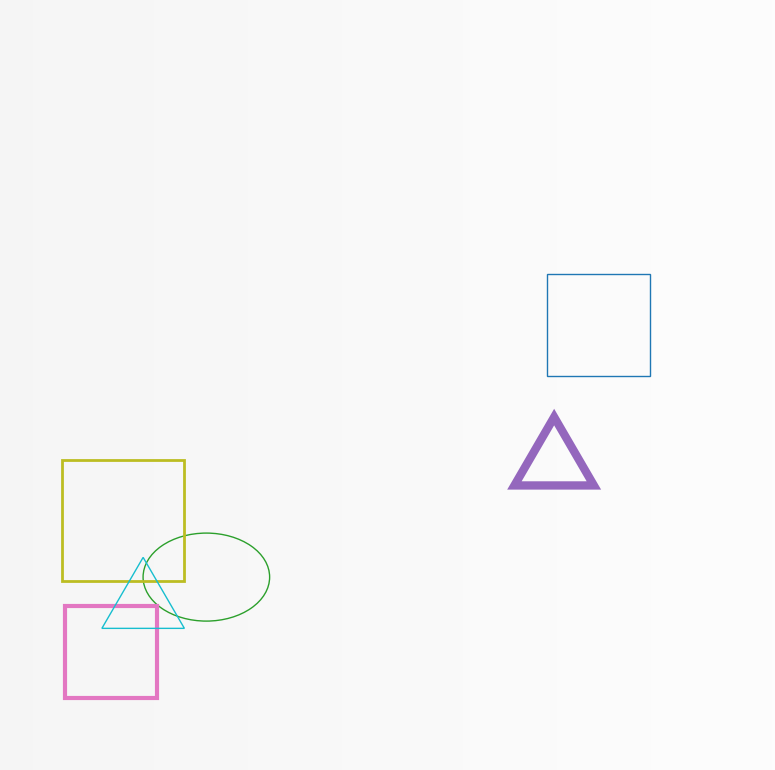[{"shape": "square", "thickness": 0.5, "radius": 0.33, "center": [0.773, 0.578]}, {"shape": "oval", "thickness": 0.5, "radius": 0.41, "center": [0.266, 0.251]}, {"shape": "triangle", "thickness": 3, "radius": 0.3, "center": [0.715, 0.399]}, {"shape": "square", "thickness": 1.5, "radius": 0.3, "center": [0.143, 0.154]}, {"shape": "square", "thickness": 1, "radius": 0.39, "center": [0.159, 0.324]}, {"shape": "triangle", "thickness": 0.5, "radius": 0.31, "center": [0.185, 0.215]}]